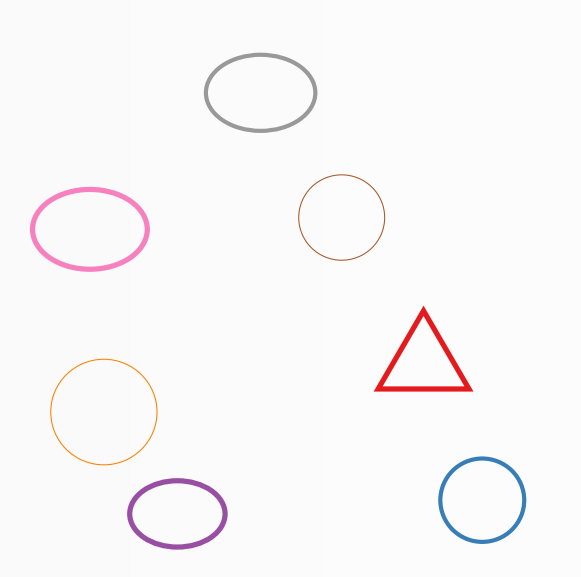[{"shape": "triangle", "thickness": 2.5, "radius": 0.45, "center": [0.729, 0.371]}, {"shape": "circle", "thickness": 2, "radius": 0.36, "center": [0.83, 0.133]}, {"shape": "oval", "thickness": 2.5, "radius": 0.41, "center": [0.305, 0.109]}, {"shape": "circle", "thickness": 0.5, "radius": 0.46, "center": [0.179, 0.286]}, {"shape": "circle", "thickness": 0.5, "radius": 0.37, "center": [0.588, 0.622]}, {"shape": "oval", "thickness": 2.5, "radius": 0.49, "center": [0.155, 0.602]}, {"shape": "oval", "thickness": 2, "radius": 0.47, "center": [0.448, 0.838]}]